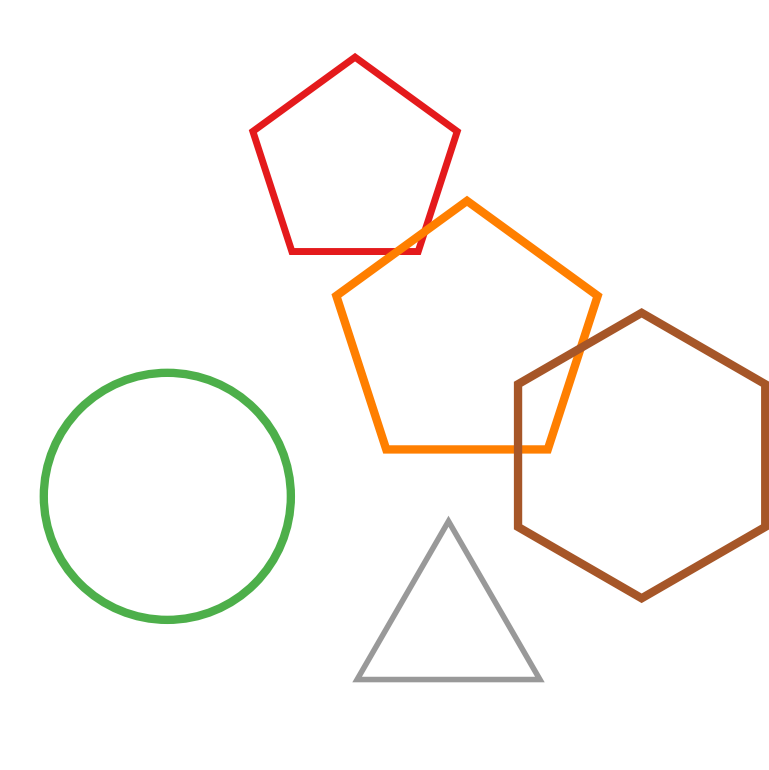[{"shape": "pentagon", "thickness": 2.5, "radius": 0.7, "center": [0.461, 0.786]}, {"shape": "circle", "thickness": 3, "radius": 0.8, "center": [0.217, 0.355]}, {"shape": "pentagon", "thickness": 3, "radius": 0.89, "center": [0.607, 0.561]}, {"shape": "hexagon", "thickness": 3, "radius": 0.93, "center": [0.833, 0.408]}, {"shape": "triangle", "thickness": 2, "radius": 0.69, "center": [0.582, 0.186]}]